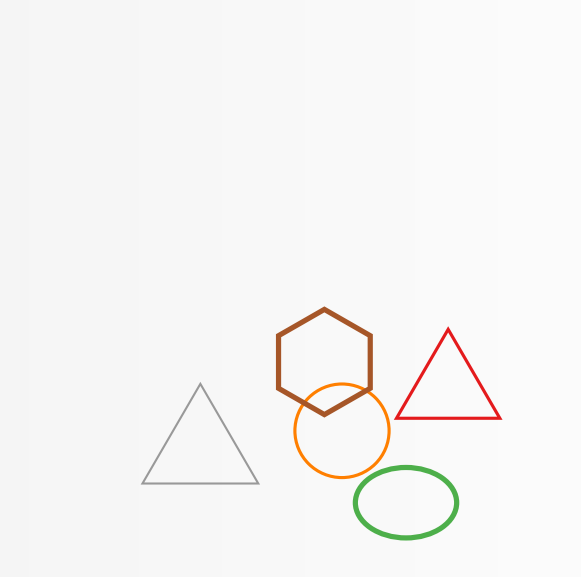[{"shape": "triangle", "thickness": 1.5, "radius": 0.51, "center": [0.771, 0.326]}, {"shape": "oval", "thickness": 2.5, "radius": 0.44, "center": [0.699, 0.129]}, {"shape": "circle", "thickness": 1.5, "radius": 0.41, "center": [0.588, 0.253]}, {"shape": "hexagon", "thickness": 2.5, "radius": 0.46, "center": [0.558, 0.372]}, {"shape": "triangle", "thickness": 1, "radius": 0.58, "center": [0.345, 0.219]}]